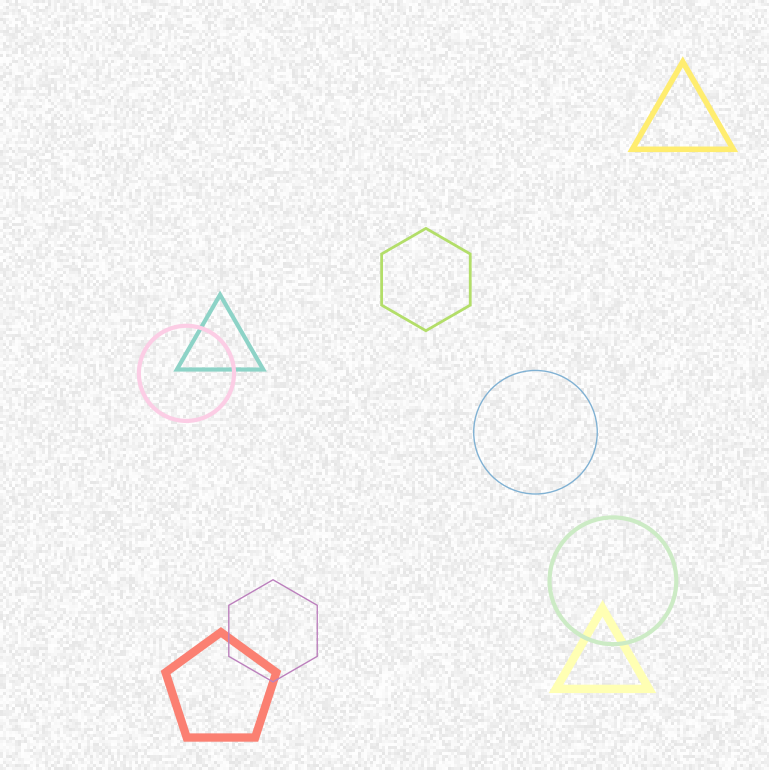[{"shape": "triangle", "thickness": 1.5, "radius": 0.32, "center": [0.286, 0.552]}, {"shape": "triangle", "thickness": 3, "radius": 0.35, "center": [0.782, 0.14]}, {"shape": "pentagon", "thickness": 3, "radius": 0.38, "center": [0.287, 0.103]}, {"shape": "circle", "thickness": 0.5, "radius": 0.4, "center": [0.695, 0.439]}, {"shape": "hexagon", "thickness": 1, "radius": 0.33, "center": [0.553, 0.637]}, {"shape": "circle", "thickness": 1.5, "radius": 0.31, "center": [0.242, 0.515]}, {"shape": "hexagon", "thickness": 0.5, "radius": 0.33, "center": [0.355, 0.181]}, {"shape": "circle", "thickness": 1.5, "radius": 0.41, "center": [0.796, 0.246]}, {"shape": "triangle", "thickness": 2, "radius": 0.38, "center": [0.887, 0.844]}]